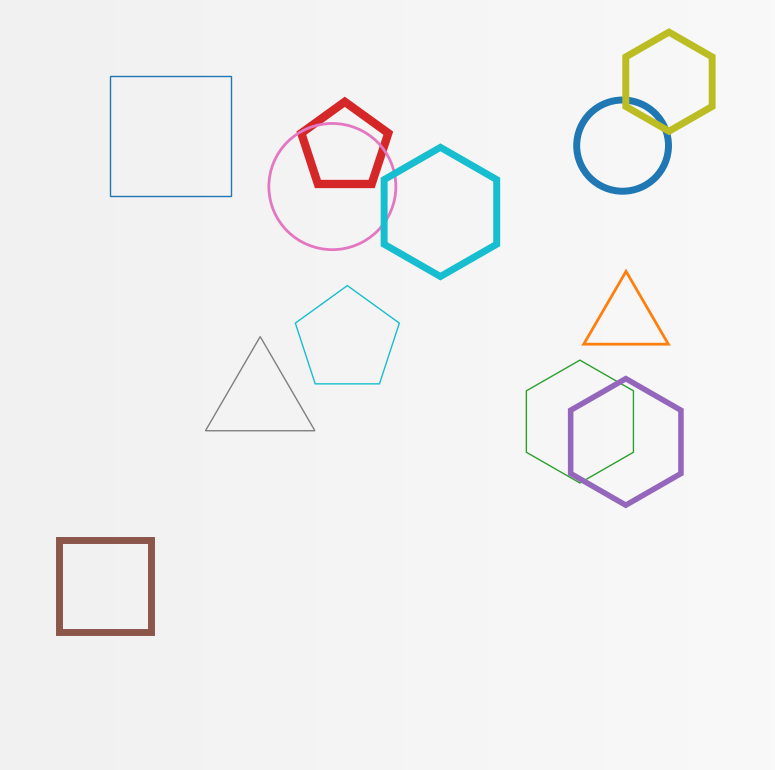[{"shape": "circle", "thickness": 2.5, "radius": 0.3, "center": [0.803, 0.811]}, {"shape": "square", "thickness": 0.5, "radius": 0.39, "center": [0.22, 0.824]}, {"shape": "triangle", "thickness": 1, "radius": 0.32, "center": [0.808, 0.585]}, {"shape": "hexagon", "thickness": 0.5, "radius": 0.4, "center": [0.748, 0.453]}, {"shape": "pentagon", "thickness": 3, "radius": 0.3, "center": [0.445, 0.809]}, {"shape": "hexagon", "thickness": 2, "radius": 0.41, "center": [0.807, 0.426]}, {"shape": "square", "thickness": 2.5, "radius": 0.3, "center": [0.136, 0.239]}, {"shape": "circle", "thickness": 1, "radius": 0.41, "center": [0.429, 0.758]}, {"shape": "triangle", "thickness": 0.5, "radius": 0.41, "center": [0.336, 0.481]}, {"shape": "hexagon", "thickness": 2.5, "radius": 0.32, "center": [0.863, 0.894]}, {"shape": "hexagon", "thickness": 2.5, "radius": 0.42, "center": [0.568, 0.725]}, {"shape": "pentagon", "thickness": 0.5, "radius": 0.35, "center": [0.448, 0.559]}]